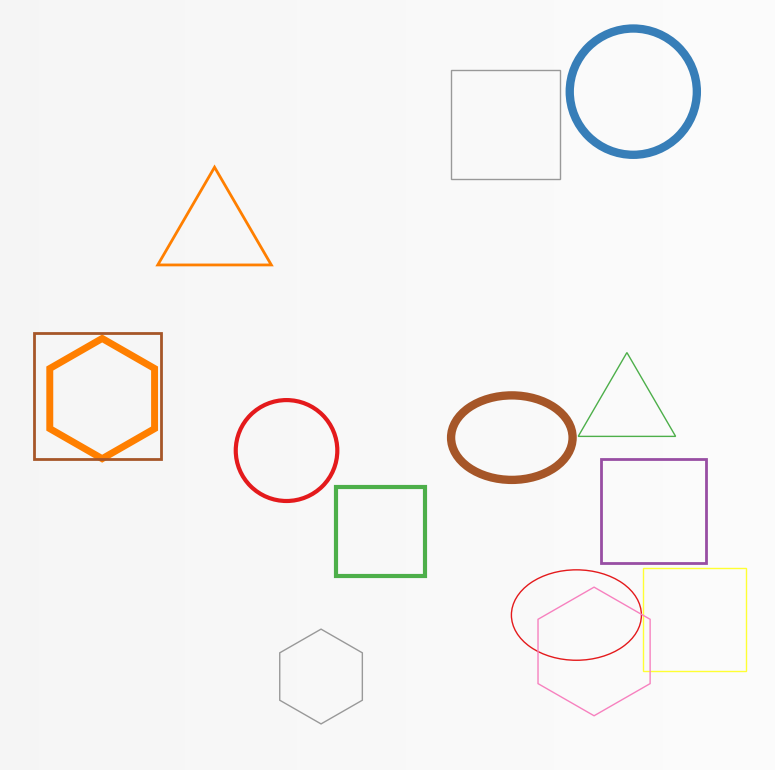[{"shape": "oval", "thickness": 0.5, "radius": 0.42, "center": [0.744, 0.201]}, {"shape": "circle", "thickness": 1.5, "radius": 0.33, "center": [0.37, 0.415]}, {"shape": "circle", "thickness": 3, "radius": 0.41, "center": [0.817, 0.881]}, {"shape": "triangle", "thickness": 0.5, "radius": 0.36, "center": [0.809, 0.47]}, {"shape": "square", "thickness": 1.5, "radius": 0.29, "center": [0.491, 0.31]}, {"shape": "square", "thickness": 1, "radius": 0.34, "center": [0.843, 0.336]}, {"shape": "hexagon", "thickness": 2.5, "radius": 0.39, "center": [0.132, 0.482]}, {"shape": "triangle", "thickness": 1, "radius": 0.42, "center": [0.277, 0.698]}, {"shape": "square", "thickness": 0.5, "radius": 0.33, "center": [0.896, 0.196]}, {"shape": "oval", "thickness": 3, "radius": 0.39, "center": [0.66, 0.432]}, {"shape": "square", "thickness": 1, "radius": 0.41, "center": [0.126, 0.486]}, {"shape": "hexagon", "thickness": 0.5, "radius": 0.42, "center": [0.767, 0.154]}, {"shape": "square", "thickness": 0.5, "radius": 0.35, "center": [0.652, 0.838]}, {"shape": "hexagon", "thickness": 0.5, "radius": 0.31, "center": [0.414, 0.121]}]